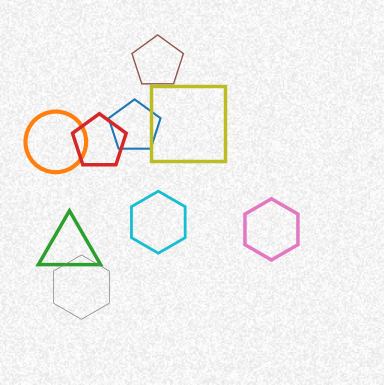[{"shape": "pentagon", "thickness": 1.5, "radius": 0.35, "center": [0.35, 0.671]}, {"shape": "circle", "thickness": 3, "radius": 0.39, "center": [0.145, 0.631]}, {"shape": "triangle", "thickness": 2.5, "radius": 0.47, "center": [0.18, 0.359]}, {"shape": "pentagon", "thickness": 2.5, "radius": 0.37, "center": [0.258, 0.631]}, {"shape": "pentagon", "thickness": 1, "radius": 0.35, "center": [0.41, 0.839]}, {"shape": "hexagon", "thickness": 2.5, "radius": 0.4, "center": [0.705, 0.404]}, {"shape": "hexagon", "thickness": 0.5, "radius": 0.42, "center": [0.212, 0.254]}, {"shape": "square", "thickness": 2.5, "radius": 0.48, "center": [0.488, 0.679]}, {"shape": "hexagon", "thickness": 2, "radius": 0.4, "center": [0.411, 0.423]}]